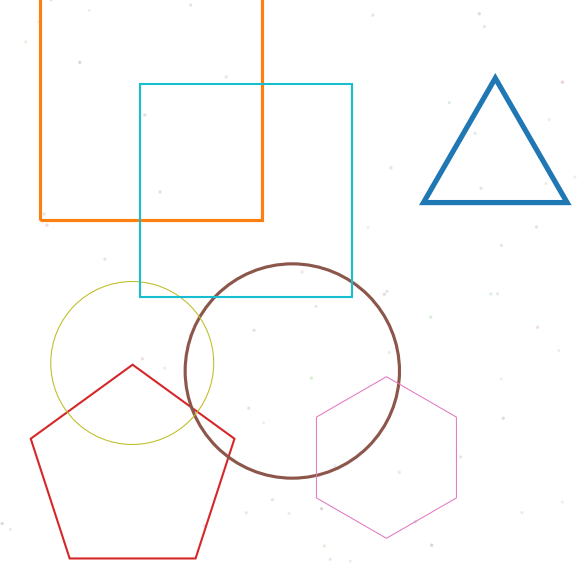[{"shape": "triangle", "thickness": 2.5, "radius": 0.72, "center": [0.858, 0.72]}, {"shape": "square", "thickness": 1.5, "radius": 0.96, "center": [0.261, 0.81]}, {"shape": "pentagon", "thickness": 1, "radius": 0.93, "center": [0.23, 0.182]}, {"shape": "circle", "thickness": 1.5, "radius": 0.93, "center": [0.506, 0.357]}, {"shape": "hexagon", "thickness": 0.5, "radius": 0.7, "center": [0.669, 0.207]}, {"shape": "circle", "thickness": 0.5, "radius": 0.71, "center": [0.229, 0.371]}, {"shape": "square", "thickness": 1, "radius": 0.92, "center": [0.426, 0.669]}]